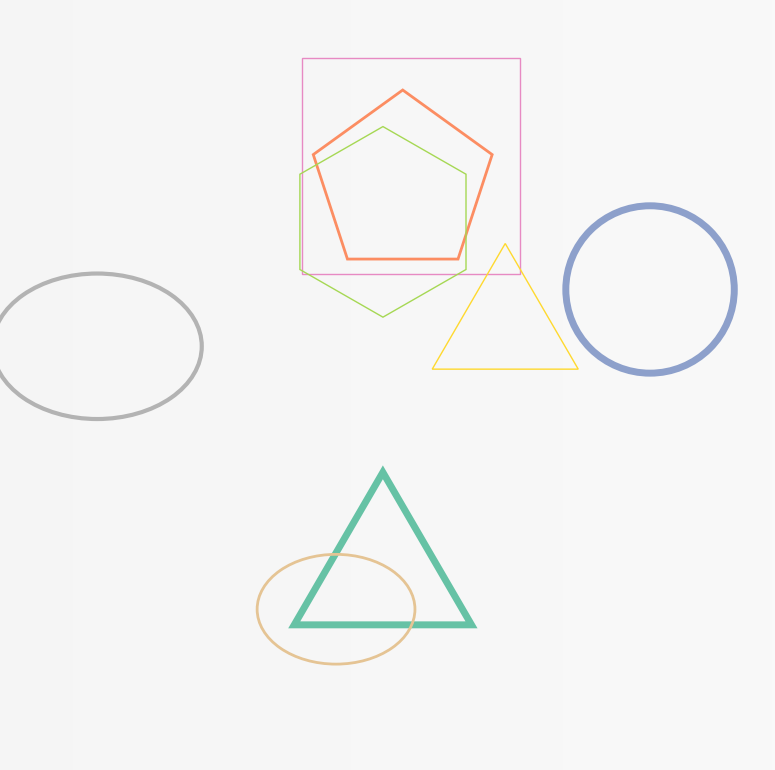[{"shape": "triangle", "thickness": 2.5, "radius": 0.66, "center": [0.494, 0.255]}, {"shape": "pentagon", "thickness": 1, "radius": 0.61, "center": [0.52, 0.762]}, {"shape": "circle", "thickness": 2.5, "radius": 0.54, "center": [0.839, 0.624]}, {"shape": "square", "thickness": 0.5, "radius": 0.7, "center": [0.53, 0.784]}, {"shape": "hexagon", "thickness": 0.5, "radius": 0.62, "center": [0.494, 0.712]}, {"shape": "triangle", "thickness": 0.5, "radius": 0.54, "center": [0.652, 0.575]}, {"shape": "oval", "thickness": 1, "radius": 0.51, "center": [0.434, 0.209]}, {"shape": "oval", "thickness": 1.5, "radius": 0.67, "center": [0.125, 0.55]}]